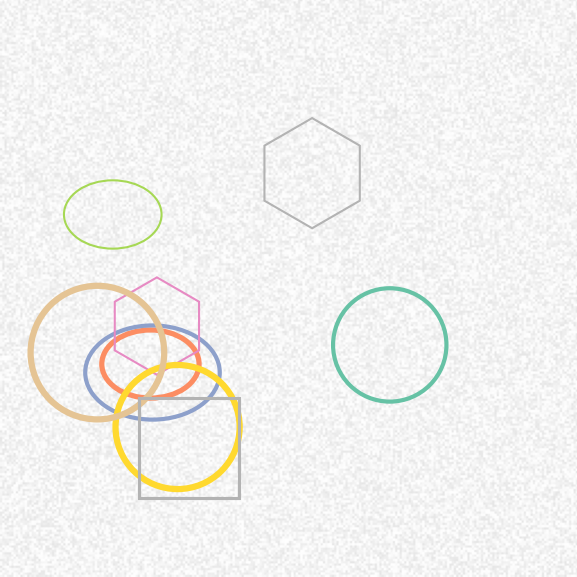[{"shape": "circle", "thickness": 2, "radius": 0.49, "center": [0.675, 0.402]}, {"shape": "oval", "thickness": 2.5, "radius": 0.42, "center": [0.26, 0.369]}, {"shape": "oval", "thickness": 2, "radius": 0.58, "center": [0.264, 0.354]}, {"shape": "hexagon", "thickness": 1, "radius": 0.42, "center": [0.272, 0.435]}, {"shape": "oval", "thickness": 1, "radius": 0.42, "center": [0.195, 0.628]}, {"shape": "circle", "thickness": 3, "radius": 0.54, "center": [0.307, 0.26]}, {"shape": "circle", "thickness": 3, "radius": 0.58, "center": [0.169, 0.389]}, {"shape": "square", "thickness": 1.5, "radius": 0.43, "center": [0.327, 0.223]}, {"shape": "hexagon", "thickness": 1, "radius": 0.48, "center": [0.54, 0.699]}]